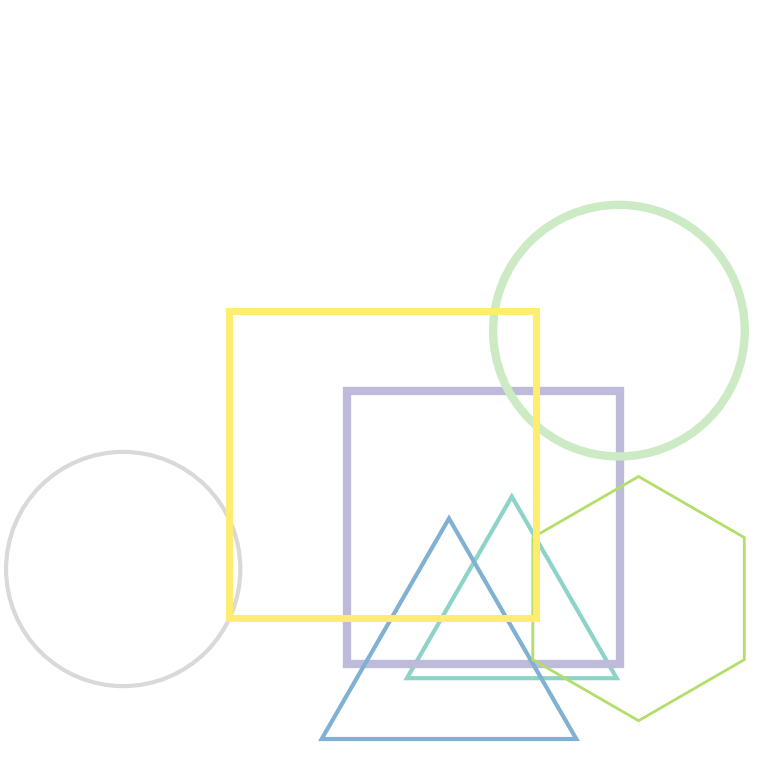[{"shape": "triangle", "thickness": 1.5, "radius": 0.79, "center": [0.665, 0.198]}, {"shape": "square", "thickness": 3, "radius": 0.89, "center": [0.628, 0.315]}, {"shape": "triangle", "thickness": 1.5, "radius": 0.95, "center": [0.583, 0.136]}, {"shape": "hexagon", "thickness": 1, "radius": 0.79, "center": [0.829, 0.223]}, {"shape": "circle", "thickness": 1.5, "radius": 0.76, "center": [0.16, 0.261]}, {"shape": "circle", "thickness": 3, "radius": 0.82, "center": [0.804, 0.571]}, {"shape": "square", "thickness": 2.5, "radius": 1.0, "center": [0.497, 0.397]}]